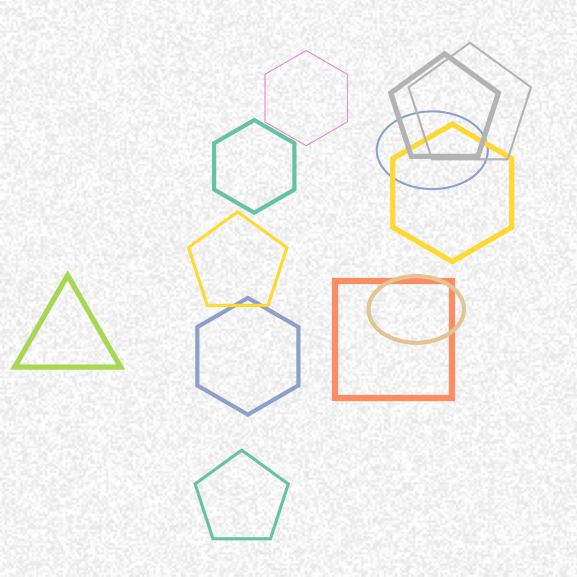[{"shape": "pentagon", "thickness": 1.5, "radius": 0.42, "center": [0.419, 0.135]}, {"shape": "hexagon", "thickness": 2, "radius": 0.4, "center": [0.44, 0.711]}, {"shape": "square", "thickness": 3, "radius": 0.5, "center": [0.681, 0.411]}, {"shape": "hexagon", "thickness": 2, "radius": 0.51, "center": [0.429, 0.382]}, {"shape": "oval", "thickness": 1, "radius": 0.48, "center": [0.749, 0.739]}, {"shape": "hexagon", "thickness": 0.5, "radius": 0.41, "center": [0.53, 0.829]}, {"shape": "triangle", "thickness": 2.5, "radius": 0.53, "center": [0.117, 0.416]}, {"shape": "pentagon", "thickness": 1.5, "radius": 0.45, "center": [0.412, 0.543]}, {"shape": "hexagon", "thickness": 2.5, "radius": 0.59, "center": [0.783, 0.665]}, {"shape": "oval", "thickness": 2, "radius": 0.41, "center": [0.721, 0.463]}, {"shape": "pentagon", "thickness": 1, "radius": 0.56, "center": [0.814, 0.814]}, {"shape": "pentagon", "thickness": 2.5, "radius": 0.49, "center": [0.77, 0.808]}]